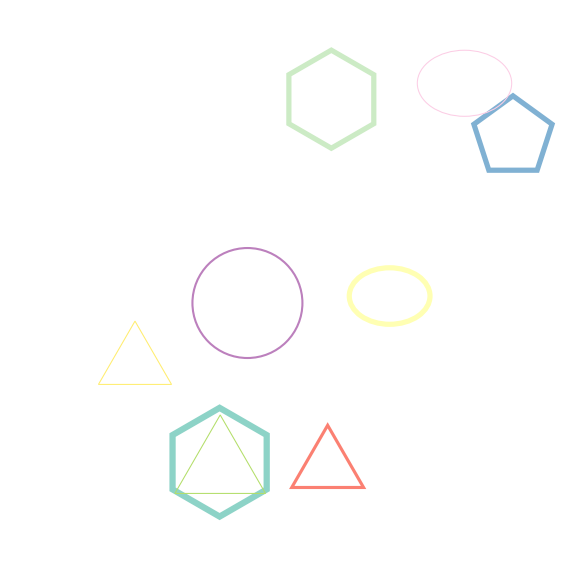[{"shape": "hexagon", "thickness": 3, "radius": 0.47, "center": [0.38, 0.199]}, {"shape": "oval", "thickness": 2.5, "radius": 0.35, "center": [0.675, 0.487]}, {"shape": "triangle", "thickness": 1.5, "radius": 0.36, "center": [0.567, 0.191]}, {"shape": "pentagon", "thickness": 2.5, "radius": 0.36, "center": [0.888, 0.762]}, {"shape": "triangle", "thickness": 0.5, "radius": 0.45, "center": [0.381, 0.19]}, {"shape": "oval", "thickness": 0.5, "radius": 0.41, "center": [0.804, 0.855]}, {"shape": "circle", "thickness": 1, "radius": 0.48, "center": [0.428, 0.474]}, {"shape": "hexagon", "thickness": 2.5, "radius": 0.42, "center": [0.574, 0.827]}, {"shape": "triangle", "thickness": 0.5, "radius": 0.37, "center": [0.234, 0.37]}]